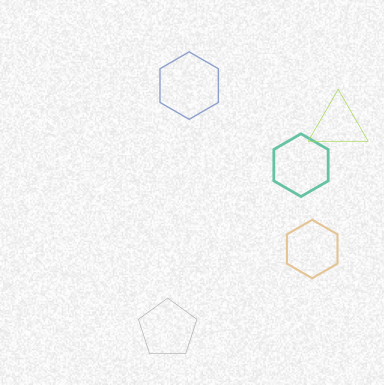[{"shape": "hexagon", "thickness": 2, "radius": 0.41, "center": [0.782, 0.571]}, {"shape": "hexagon", "thickness": 1, "radius": 0.44, "center": [0.491, 0.778]}, {"shape": "triangle", "thickness": 0.5, "radius": 0.45, "center": [0.878, 0.678]}, {"shape": "hexagon", "thickness": 1.5, "radius": 0.38, "center": [0.811, 0.353]}, {"shape": "pentagon", "thickness": 0.5, "radius": 0.4, "center": [0.436, 0.146]}]